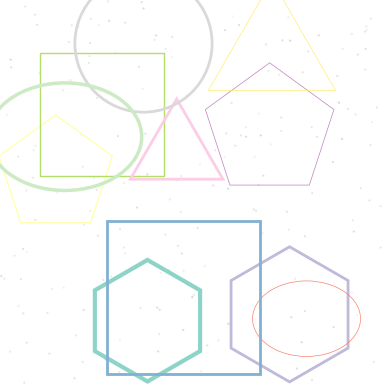[{"shape": "hexagon", "thickness": 3, "radius": 0.79, "center": [0.383, 0.167]}, {"shape": "pentagon", "thickness": 1, "radius": 0.77, "center": [0.144, 0.547]}, {"shape": "hexagon", "thickness": 2, "radius": 0.88, "center": [0.752, 0.184]}, {"shape": "oval", "thickness": 0.5, "radius": 0.7, "center": [0.796, 0.172]}, {"shape": "square", "thickness": 2, "radius": 0.99, "center": [0.477, 0.227]}, {"shape": "square", "thickness": 1, "radius": 0.8, "center": [0.265, 0.703]}, {"shape": "triangle", "thickness": 2, "radius": 0.69, "center": [0.459, 0.604]}, {"shape": "circle", "thickness": 2, "radius": 0.89, "center": [0.373, 0.887]}, {"shape": "pentagon", "thickness": 0.5, "radius": 0.88, "center": [0.7, 0.661]}, {"shape": "oval", "thickness": 2.5, "radius": 1.0, "center": [0.168, 0.645]}, {"shape": "triangle", "thickness": 0.5, "radius": 0.95, "center": [0.706, 0.861]}]